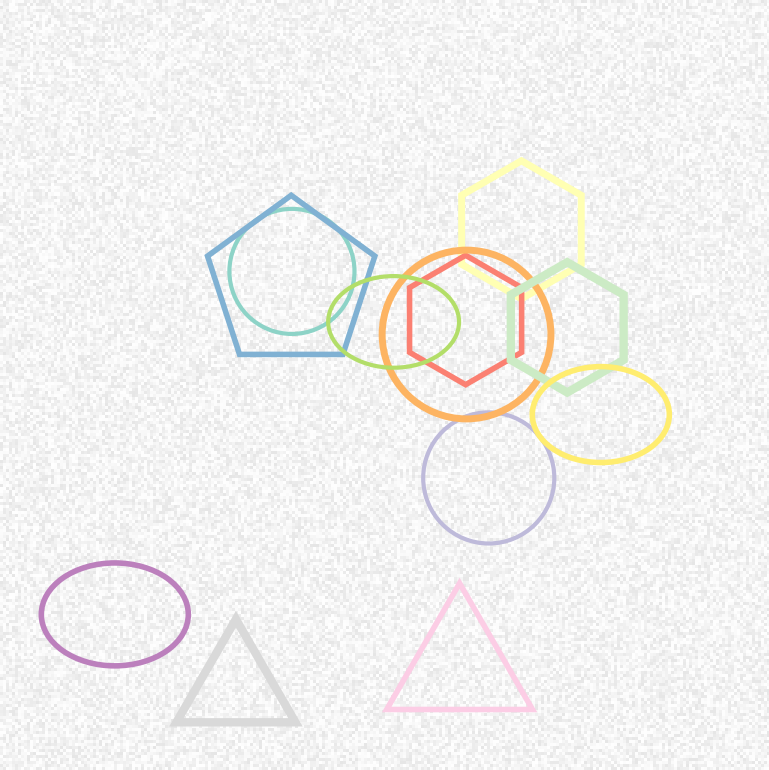[{"shape": "circle", "thickness": 1.5, "radius": 0.41, "center": [0.379, 0.648]}, {"shape": "hexagon", "thickness": 2.5, "radius": 0.45, "center": [0.677, 0.702]}, {"shape": "circle", "thickness": 1.5, "radius": 0.43, "center": [0.635, 0.379]}, {"shape": "hexagon", "thickness": 2, "radius": 0.42, "center": [0.605, 0.584]}, {"shape": "pentagon", "thickness": 2, "radius": 0.57, "center": [0.378, 0.632]}, {"shape": "circle", "thickness": 2.5, "radius": 0.55, "center": [0.606, 0.566]}, {"shape": "oval", "thickness": 1.5, "radius": 0.42, "center": [0.511, 0.582]}, {"shape": "triangle", "thickness": 2, "radius": 0.55, "center": [0.597, 0.133]}, {"shape": "triangle", "thickness": 3, "radius": 0.45, "center": [0.306, 0.107]}, {"shape": "oval", "thickness": 2, "radius": 0.48, "center": [0.149, 0.202]}, {"shape": "hexagon", "thickness": 3, "radius": 0.42, "center": [0.737, 0.575]}, {"shape": "oval", "thickness": 2, "radius": 0.44, "center": [0.78, 0.462]}]